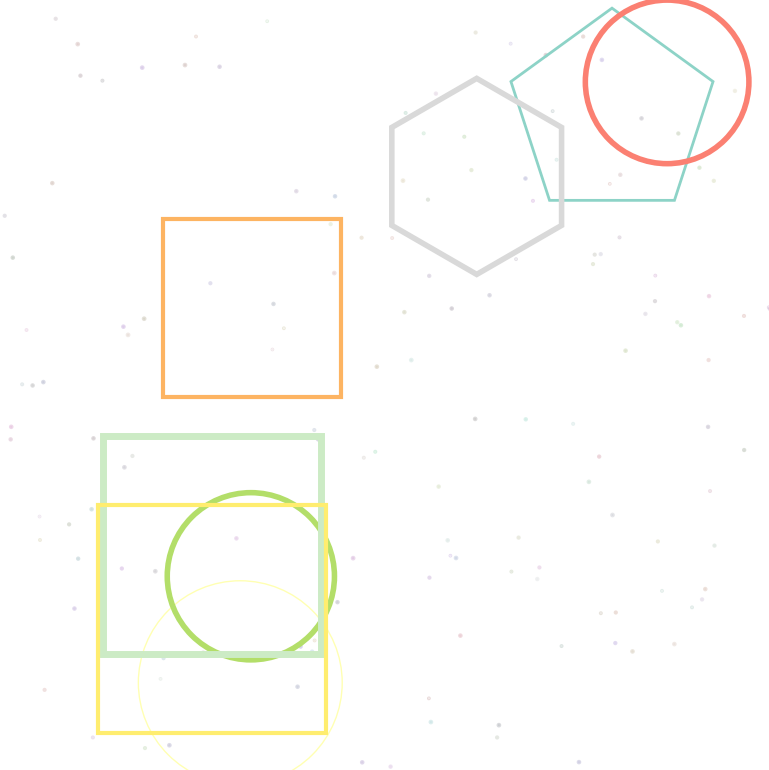[{"shape": "pentagon", "thickness": 1, "radius": 0.69, "center": [0.795, 0.851]}, {"shape": "circle", "thickness": 0.5, "radius": 0.66, "center": [0.312, 0.113]}, {"shape": "circle", "thickness": 2, "radius": 0.53, "center": [0.866, 0.894]}, {"shape": "square", "thickness": 1.5, "radius": 0.58, "center": [0.328, 0.6]}, {"shape": "circle", "thickness": 2, "radius": 0.54, "center": [0.326, 0.252]}, {"shape": "hexagon", "thickness": 2, "radius": 0.64, "center": [0.619, 0.771]}, {"shape": "square", "thickness": 2.5, "radius": 0.71, "center": [0.275, 0.292]}, {"shape": "square", "thickness": 1.5, "radius": 0.74, "center": [0.275, 0.196]}]